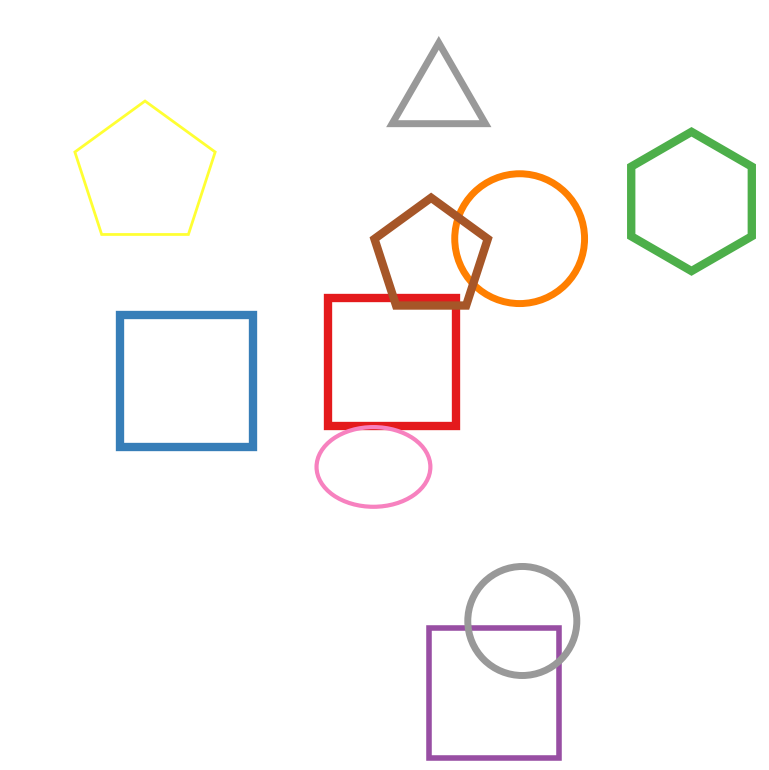[{"shape": "square", "thickness": 3, "radius": 0.41, "center": [0.509, 0.53]}, {"shape": "square", "thickness": 3, "radius": 0.43, "center": [0.242, 0.506]}, {"shape": "hexagon", "thickness": 3, "radius": 0.45, "center": [0.898, 0.738]}, {"shape": "square", "thickness": 2, "radius": 0.42, "center": [0.642, 0.1]}, {"shape": "circle", "thickness": 2.5, "radius": 0.42, "center": [0.675, 0.69]}, {"shape": "pentagon", "thickness": 1, "radius": 0.48, "center": [0.188, 0.773]}, {"shape": "pentagon", "thickness": 3, "radius": 0.39, "center": [0.56, 0.666]}, {"shape": "oval", "thickness": 1.5, "radius": 0.37, "center": [0.485, 0.394]}, {"shape": "triangle", "thickness": 2.5, "radius": 0.35, "center": [0.57, 0.874]}, {"shape": "circle", "thickness": 2.5, "radius": 0.35, "center": [0.678, 0.194]}]